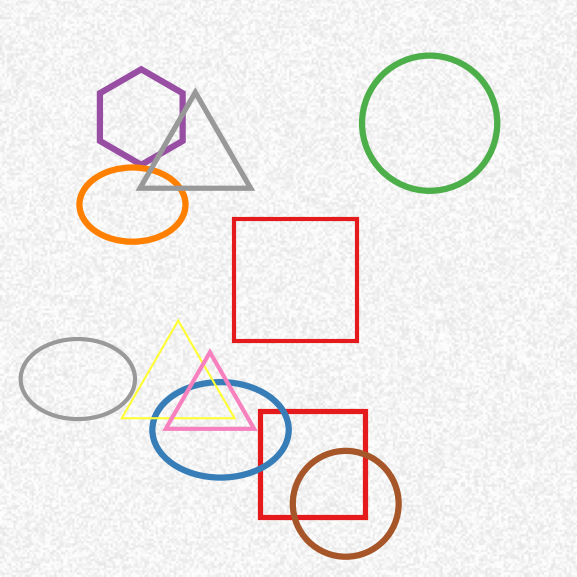[{"shape": "square", "thickness": 2, "radius": 0.53, "center": [0.512, 0.515]}, {"shape": "square", "thickness": 2.5, "radius": 0.46, "center": [0.541, 0.195]}, {"shape": "oval", "thickness": 3, "radius": 0.59, "center": [0.382, 0.255]}, {"shape": "circle", "thickness": 3, "radius": 0.59, "center": [0.744, 0.786]}, {"shape": "hexagon", "thickness": 3, "radius": 0.41, "center": [0.245, 0.796]}, {"shape": "oval", "thickness": 3, "radius": 0.46, "center": [0.229, 0.645]}, {"shape": "triangle", "thickness": 1, "radius": 0.56, "center": [0.309, 0.331]}, {"shape": "circle", "thickness": 3, "radius": 0.46, "center": [0.599, 0.127]}, {"shape": "triangle", "thickness": 2, "radius": 0.44, "center": [0.364, 0.301]}, {"shape": "triangle", "thickness": 2.5, "radius": 0.55, "center": [0.338, 0.729]}, {"shape": "oval", "thickness": 2, "radius": 0.5, "center": [0.135, 0.343]}]